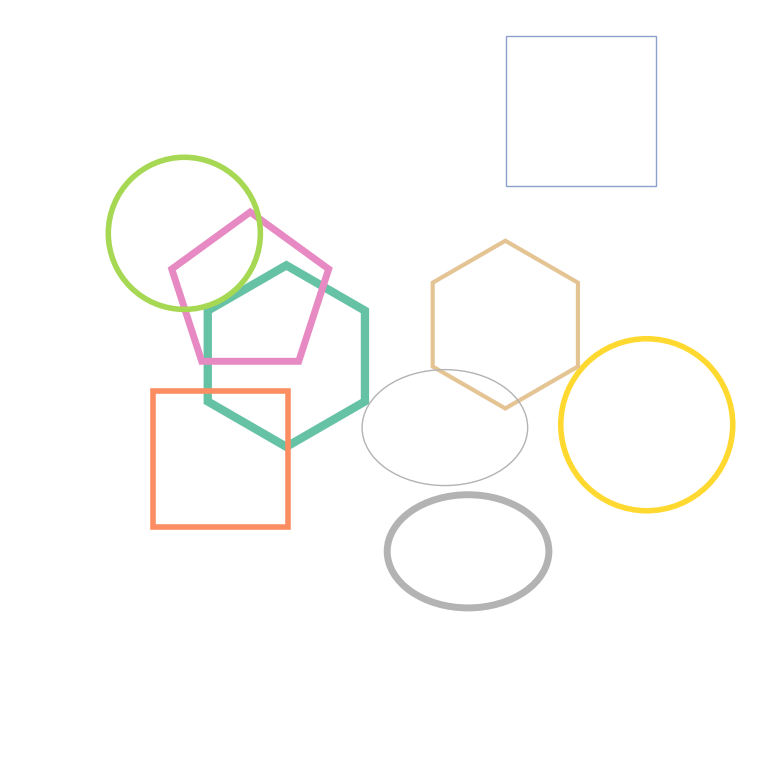[{"shape": "hexagon", "thickness": 3, "radius": 0.59, "center": [0.372, 0.538]}, {"shape": "square", "thickness": 2, "radius": 0.44, "center": [0.286, 0.404]}, {"shape": "square", "thickness": 0.5, "radius": 0.49, "center": [0.755, 0.856]}, {"shape": "pentagon", "thickness": 2.5, "radius": 0.54, "center": [0.325, 0.617]}, {"shape": "circle", "thickness": 2, "radius": 0.49, "center": [0.239, 0.697]}, {"shape": "circle", "thickness": 2, "radius": 0.56, "center": [0.84, 0.448]}, {"shape": "hexagon", "thickness": 1.5, "radius": 0.54, "center": [0.656, 0.578]}, {"shape": "oval", "thickness": 0.5, "radius": 0.54, "center": [0.578, 0.445]}, {"shape": "oval", "thickness": 2.5, "radius": 0.52, "center": [0.608, 0.284]}]